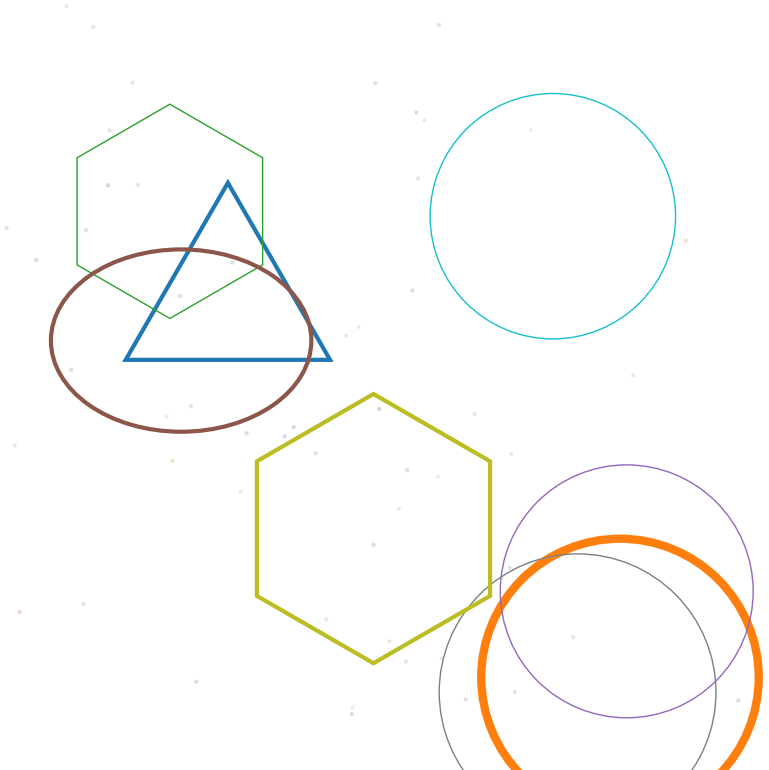[{"shape": "triangle", "thickness": 1.5, "radius": 0.77, "center": [0.296, 0.609]}, {"shape": "circle", "thickness": 3, "radius": 0.9, "center": [0.805, 0.12]}, {"shape": "hexagon", "thickness": 0.5, "radius": 0.7, "center": [0.221, 0.726]}, {"shape": "circle", "thickness": 0.5, "radius": 0.82, "center": [0.814, 0.232]}, {"shape": "oval", "thickness": 1.5, "radius": 0.85, "center": [0.235, 0.558]}, {"shape": "circle", "thickness": 0.5, "radius": 0.9, "center": [0.75, 0.101]}, {"shape": "hexagon", "thickness": 1.5, "radius": 0.87, "center": [0.485, 0.314]}, {"shape": "circle", "thickness": 0.5, "radius": 0.8, "center": [0.718, 0.719]}]